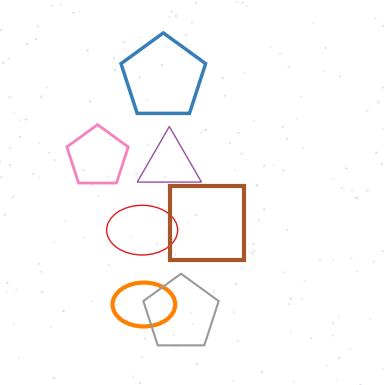[{"shape": "oval", "thickness": 1, "radius": 0.46, "center": [0.369, 0.402]}, {"shape": "pentagon", "thickness": 2.5, "radius": 0.58, "center": [0.424, 0.799]}, {"shape": "triangle", "thickness": 1, "radius": 0.48, "center": [0.44, 0.575]}, {"shape": "oval", "thickness": 3, "radius": 0.41, "center": [0.374, 0.209]}, {"shape": "square", "thickness": 3, "radius": 0.48, "center": [0.538, 0.42]}, {"shape": "pentagon", "thickness": 2, "radius": 0.42, "center": [0.253, 0.592]}, {"shape": "pentagon", "thickness": 1.5, "radius": 0.51, "center": [0.47, 0.186]}]